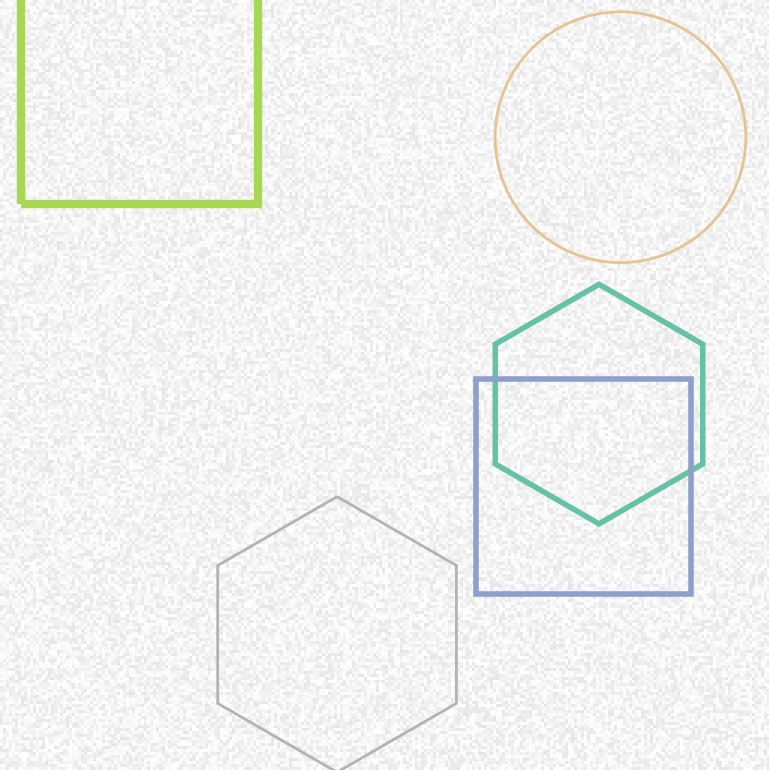[{"shape": "hexagon", "thickness": 2, "radius": 0.78, "center": [0.778, 0.475]}, {"shape": "square", "thickness": 2, "radius": 0.7, "center": [0.758, 0.368]}, {"shape": "square", "thickness": 3, "radius": 0.77, "center": [0.181, 0.889]}, {"shape": "circle", "thickness": 1, "radius": 0.81, "center": [0.806, 0.822]}, {"shape": "hexagon", "thickness": 1, "radius": 0.89, "center": [0.438, 0.176]}]